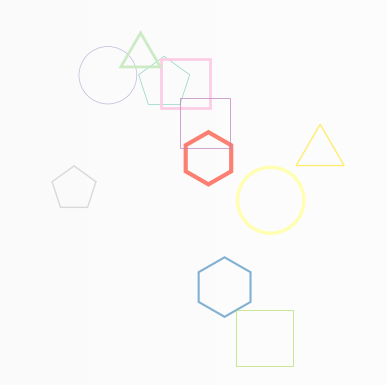[{"shape": "pentagon", "thickness": 0.5, "radius": 0.35, "center": [0.424, 0.784]}, {"shape": "circle", "thickness": 2.5, "radius": 0.43, "center": [0.699, 0.48]}, {"shape": "circle", "thickness": 0.5, "radius": 0.37, "center": [0.278, 0.805]}, {"shape": "hexagon", "thickness": 3, "radius": 0.34, "center": [0.538, 0.589]}, {"shape": "hexagon", "thickness": 1.5, "radius": 0.39, "center": [0.58, 0.254]}, {"shape": "square", "thickness": 0.5, "radius": 0.36, "center": [0.682, 0.121]}, {"shape": "square", "thickness": 2, "radius": 0.32, "center": [0.479, 0.783]}, {"shape": "pentagon", "thickness": 1, "radius": 0.3, "center": [0.191, 0.51]}, {"shape": "square", "thickness": 0.5, "radius": 0.32, "center": [0.529, 0.68]}, {"shape": "triangle", "thickness": 2, "radius": 0.29, "center": [0.363, 0.856]}, {"shape": "triangle", "thickness": 1, "radius": 0.36, "center": [0.826, 0.606]}]